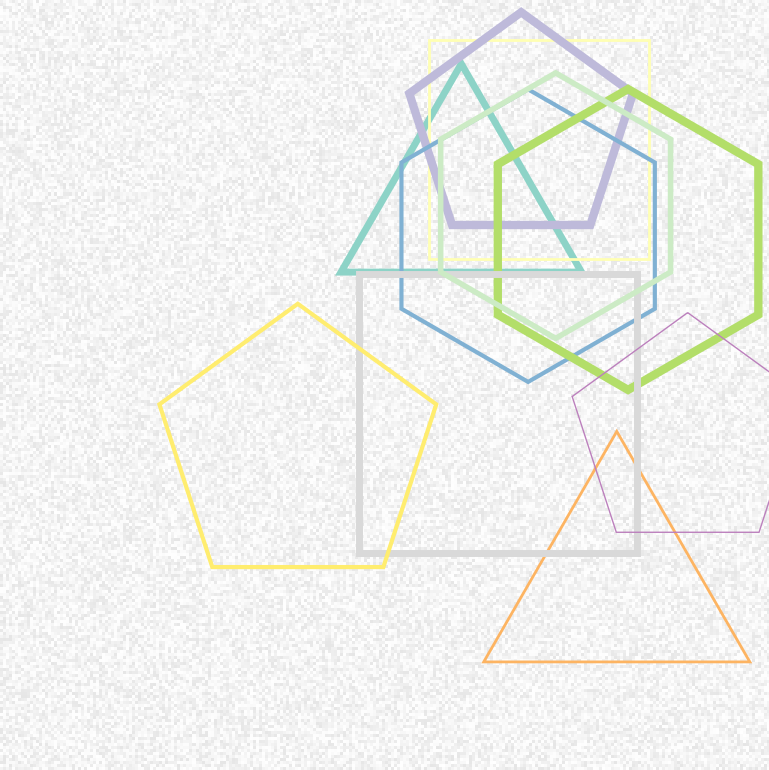[{"shape": "triangle", "thickness": 2.5, "radius": 0.9, "center": [0.599, 0.737]}, {"shape": "square", "thickness": 1, "radius": 0.71, "center": [0.7, 0.806]}, {"shape": "pentagon", "thickness": 3, "radius": 0.76, "center": [0.677, 0.831]}, {"shape": "hexagon", "thickness": 1.5, "radius": 0.95, "center": [0.686, 0.694]}, {"shape": "triangle", "thickness": 1, "radius": 1.0, "center": [0.801, 0.24]}, {"shape": "hexagon", "thickness": 3, "radius": 0.98, "center": [0.816, 0.689]}, {"shape": "square", "thickness": 2.5, "radius": 0.9, "center": [0.647, 0.463]}, {"shape": "pentagon", "thickness": 0.5, "radius": 0.79, "center": [0.893, 0.436]}, {"shape": "hexagon", "thickness": 2, "radius": 0.86, "center": [0.722, 0.733]}, {"shape": "pentagon", "thickness": 1.5, "radius": 0.95, "center": [0.387, 0.416]}]